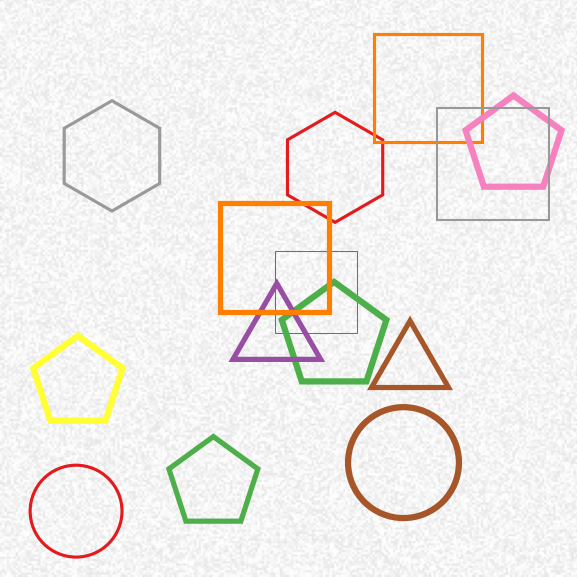[{"shape": "circle", "thickness": 1.5, "radius": 0.4, "center": [0.132, 0.114]}, {"shape": "hexagon", "thickness": 1.5, "radius": 0.48, "center": [0.58, 0.709]}, {"shape": "square", "thickness": 0.5, "radius": 0.35, "center": [0.547, 0.493]}, {"shape": "pentagon", "thickness": 3, "radius": 0.48, "center": [0.578, 0.416]}, {"shape": "pentagon", "thickness": 2.5, "radius": 0.4, "center": [0.369, 0.162]}, {"shape": "triangle", "thickness": 2.5, "radius": 0.44, "center": [0.479, 0.421]}, {"shape": "square", "thickness": 1.5, "radius": 0.47, "center": [0.742, 0.847]}, {"shape": "square", "thickness": 2.5, "radius": 0.47, "center": [0.475, 0.553]}, {"shape": "pentagon", "thickness": 3, "radius": 0.41, "center": [0.135, 0.336]}, {"shape": "triangle", "thickness": 2.5, "radius": 0.38, "center": [0.71, 0.367]}, {"shape": "circle", "thickness": 3, "radius": 0.48, "center": [0.699, 0.198]}, {"shape": "pentagon", "thickness": 3, "radius": 0.44, "center": [0.889, 0.746]}, {"shape": "square", "thickness": 1, "radius": 0.48, "center": [0.854, 0.715]}, {"shape": "hexagon", "thickness": 1.5, "radius": 0.48, "center": [0.194, 0.729]}]